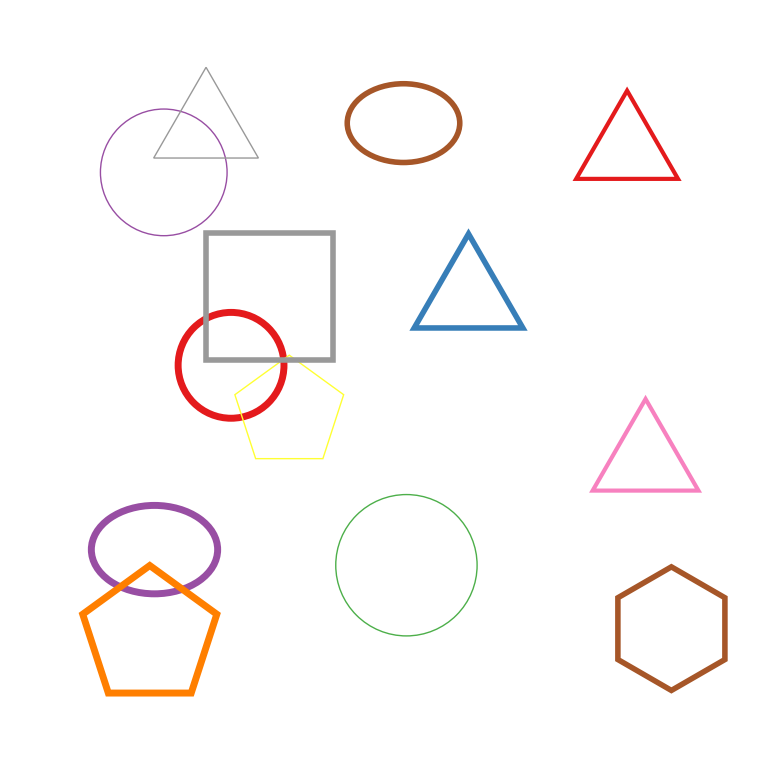[{"shape": "triangle", "thickness": 1.5, "radius": 0.38, "center": [0.814, 0.806]}, {"shape": "circle", "thickness": 2.5, "radius": 0.34, "center": [0.3, 0.526]}, {"shape": "triangle", "thickness": 2, "radius": 0.41, "center": [0.608, 0.615]}, {"shape": "circle", "thickness": 0.5, "radius": 0.46, "center": [0.528, 0.266]}, {"shape": "circle", "thickness": 0.5, "radius": 0.41, "center": [0.213, 0.776]}, {"shape": "oval", "thickness": 2.5, "radius": 0.41, "center": [0.201, 0.286]}, {"shape": "pentagon", "thickness": 2.5, "radius": 0.46, "center": [0.194, 0.174]}, {"shape": "pentagon", "thickness": 0.5, "radius": 0.37, "center": [0.376, 0.464]}, {"shape": "hexagon", "thickness": 2, "radius": 0.4, "center": [0.872, 0.184]}, {"shape": "oval", "thickness": 2, "radius": 0.37, "center": [0.524, 0.84]}, {"shape": "triangle", "thickness": 1.5, "radius": 0.4, "center": [0.838, 0.403]}, {"shape": "square", "thickness": 2, "radius": 0.41, "center": [0.35, 0.615]}, {"shape": "triangle", "thickness": 0.5, "radius": 0.39, "center": [0.268, 0.834]}]